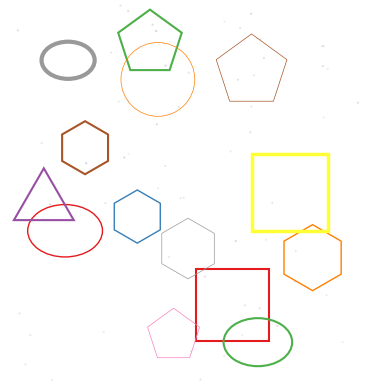[{"shape": "square", "thickness": 1.5, "radius": 0.47, "center": [0.605, 0.208]}, {"shape": "oval", "thickness": 1, "radius": 0.49, "center": [0.169, 0.401]}, {"shape": "hexagon", "thickness": 1, "radius": 0.34, "center": [0.357, 0.438]}, {"shape": "pentagon", "thickness": 1.5, "radius": 0.43, "center": [0.39, 0.888]}, {"shape": "oval", "thickness": 1.5, "radius": 0.45, "center": [0.67, 0.111]}, {"shape": "triangle", "thickness": 1.5, "radius": 0.45, "center": [0.114, 0.473]}, {"shape": "hexagon", "thickness": 1, "radius": 0.43, "center": [0.812, 0.331]}, {"shape": "circle", "thickness": 0.5, "radius": 0.48, "center": [0.41, 0.794]}, {"shape": "square", "thickness": 2.5, "radius": 0.5, "center": [0.753, 0.499]}, {"shape": "pentagon", "thickness": 0.5, "radius": 0.48, "center": [0.653, 0.815]}, {"shape": "hexagon", "thickness": 1.5, "radius": 0.34, "center": [0.221, 0.616]}, {"shape": "pentagon", "thickness": 0.5, "radius": 0.36, "center": [0.451, 0.128]}, {"shape": "hexagon", "thickness": 0.5, "radius": 0.39, "center": [0.488, 0.354]}, {"shape": "oval", "thickness": 3, "radius": 0.34, "center": [0.177, 0.843]}]